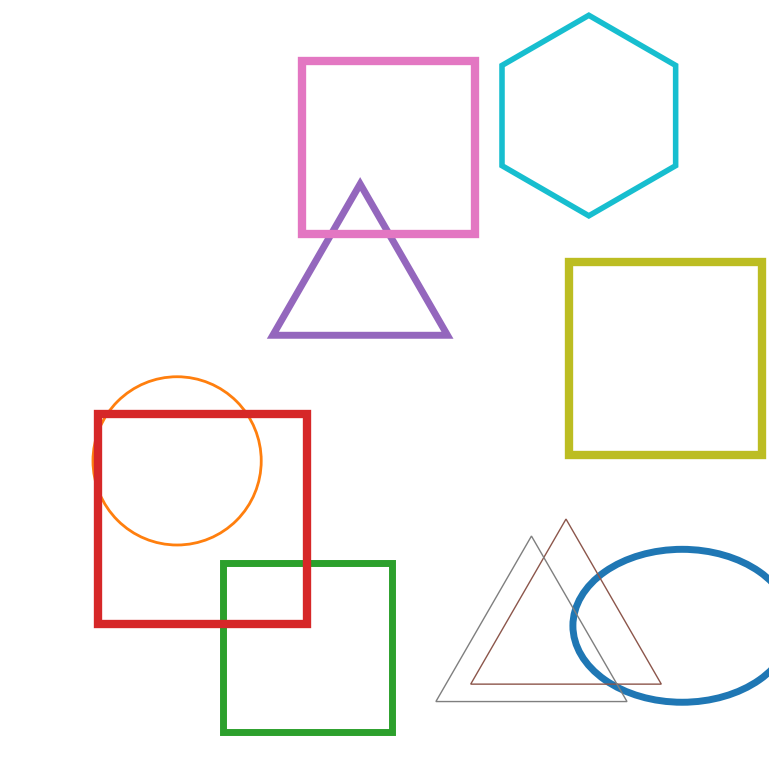[{"shape": "oval", "thickness": 2.5, "radius": 0.71, "center": [0.886, 0.187]}, {"shape": "circle", "thickness": 1, "radius": 0.55, "center": [0.23, 0.401]}, {"shape": "square", "thickness": 2.5, "radius": 0.55, "center": [0.4, 0.159]}, {"shape": "square", "thickness": 3, "radius": 0.68, "center": [0.263, 0.326]}, {"shape": "triangle", "thickness": 2.5, "radius": 0.65, "center": [0.468, 0.63]}, {"shape": "triangle", "thickness": 0.5, "radius": 0.71, "center": [0.735, 0.183]}, {"shape": "square", "thickness": 3, "radius": 0.56, "center": [0.505, 0.808]}, {"shape": "triangle", "thickness": 0.5, "radius": 0.72, "center": [0.69, 0.161]}, {"shape": "square", "thickness": 3, "radius": 0.63, "center": [0.864, 0.534]}, {"shape": "hexagon", "thickness": 2, "radius": 0.65, "center": [0.765, 0.85]}]